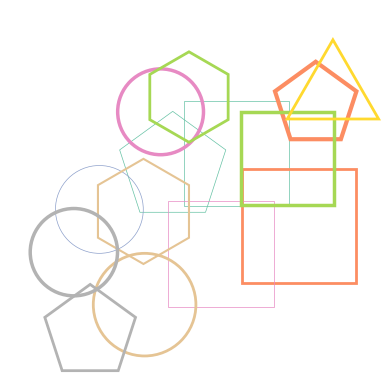[{"shape": "pentagon", "thickness": 0.5, "radius": 0.72, "center": [0.449, 0.566]}, {"shape": "square", "thickness": 0.5, "radius": 0.68, "center": [0.614, 0.602]}, {"shape": "square", "thickness": 2, "radius": 0.74, "center": [0.776, 0.413]}, {"shape": "pentagon", "thickness": 3, "radius": 0.56, "center": [0.82, 0.728]}, {"shape": "circle", "thickness": 0.5, "radius": 0.57, "center": [0.258, 0.456]}, {"shape": "square", "thickness": 0.5, "radius": 0.68, "center": [0.574, 0.34]}, {"shape": "circle", "thickness": 2.5, "radius": 0.56, "center": [0.417, 0.71]}, {"shape": "square", "thickness": 2.5, "radius": 0.6, "center": [0.748, 0.589]}, {"shape": "hexagon", "thickness": 2, "radius": 0.59, "center": [0.491, 0.748]}, {"shape": "triangle", "thickness": 2, "radius": 0.69, "center": [0.865, 0.759]}, {"shape": "circle", "thickness": 2, "radius": 0.67, "center": [0.376, 0.209]}, {"shape": "hexagon", "thickness": 1.5, "radius": 0.68, "center": [0.373, 0.451]}, {"shape": "pentagon", "thickness": 2, "radius": 0.62, "center": [0.234, 0.137]}, {"shape": "circle", "thickness": 2.5, "radius": 0.57, "center": [0.192, 0.345]}]